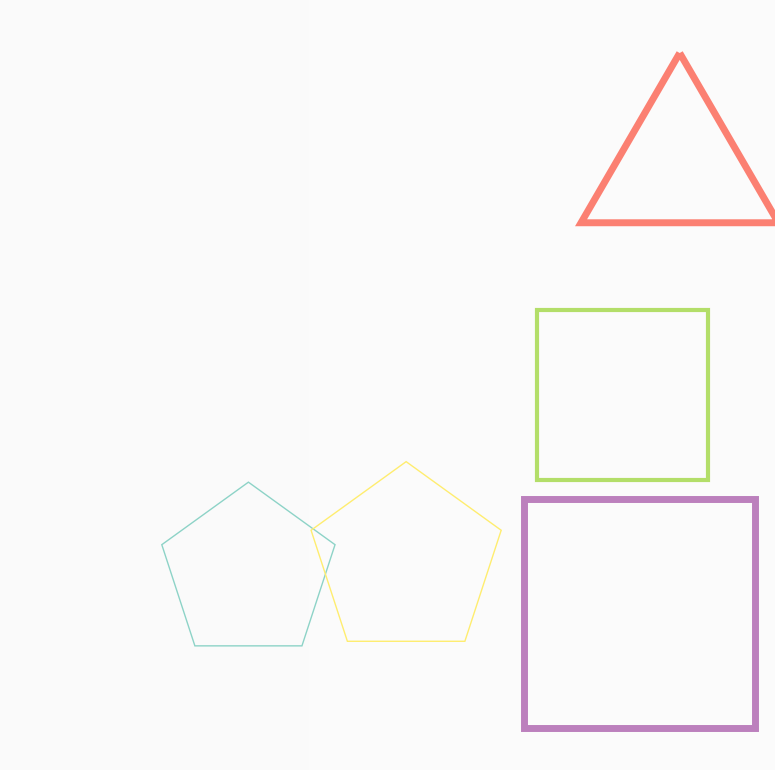[{"shape": "pentagon", "thickness": 0.5, "radius": 0.59, "center": [0.321, 0.256]}, {"shape": "triangle", "thickness": 2.5, "radius": 0.73, "center": [0.877, 0.784]}, {"shape": "square", "thickness": 1.5, "radius": 0.55, "center": [0.803, 0.487]}, {"shape": "square", "thickness": 2.5, "radius": 0.74, "center": [0.825, 0.203]}, {"shape": "pentagon", "thickness": 0.5, "radius": 0.64, "center": [0.524, 0.271]}]